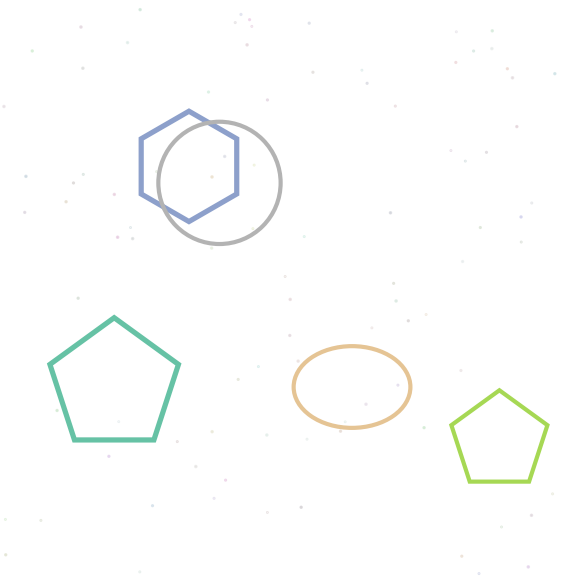[{"shape": "pentagon", "thickness": 2.5, "radius": 0.59, "center": [0.198, 0.332]}, {"shape": "hexagon", "thickness": 2.5, "radius": 0.48, "center": [0.327, 0.711]}, {"shape": "pentagon", "thickness": 2, "radius": 0.44, "center": [0.865, 0.236]}, {"shape": "oval", "thickness": 2, "radius": 0.51, "center": [0.61, 0.329]}, {"shape": "circle", "thickness": 2, "radius": 0.53, "center": [0.38, 0.682]}]